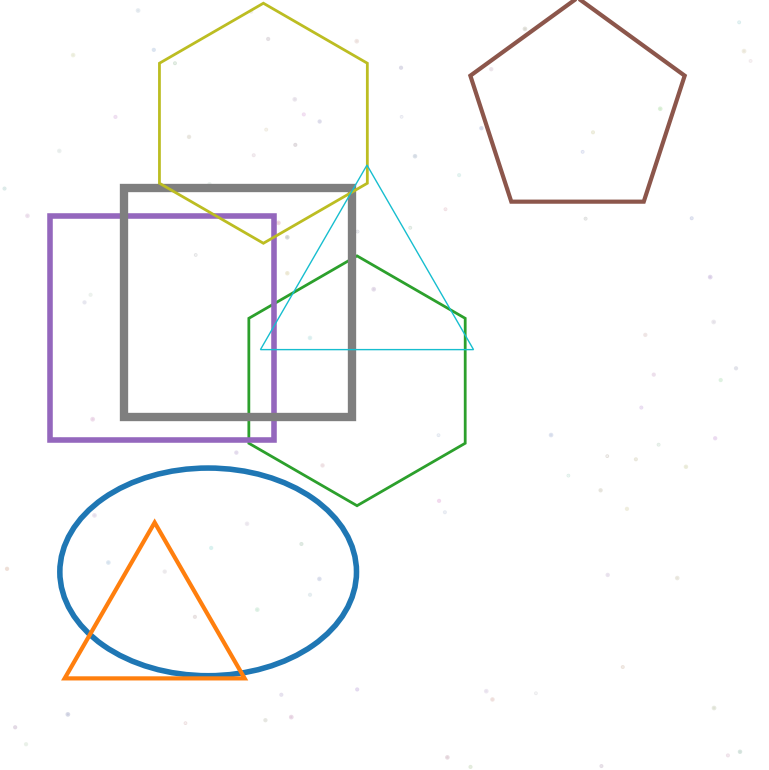[{"shape": "oval", "thickness": 2, "radius": 0.96, "center": [0.27, 0.257]}, {"shape": "triangle", "thickness": 1.5, "radius": 0.67, "center": [0.201, 0.186]}, {"shape": "hexagon", "thickness": 1, "radius": 0.81, "center": [0.464, 0.505]}, {"shape": "square", "thickness": 2, "radius": 0.73, "center": [0.211, 0.574]}, {"shape": "pentagon", "thickness": 1.5, "radius": 0.73, "center": [0.75, 0.856]}, {"shape": "square", "thickness": 3, "radius": 0.74, "center": [0.309, 0.607]}, {"shape": "hexagon", "thickness": 1, "radius": 0.78, "center": [0.342, 0.84]}, {"shape": "triangle", "thickness": 0.5, "radius": 0.8, "center": [0.477, 0.626]}]